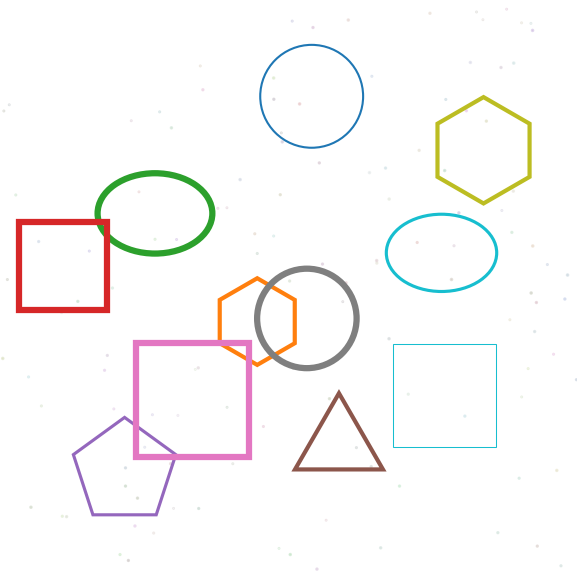[{"shape": "circle", "thickness": 1, "radius": 0.45, "center": [0.54, 0.832]}, {"shape": "hexagon", "thickness": 2, "radius": 0.38, "center": [0.445, 0.442]}, {"shape": "oval", "thickness": 3, "radius": 0.5, "center": [0.268, 0.63]}, {"shape": "square", "thickness": 3, "radius": 0.38, "center": [0.109, 0.538]}, {"shape": "pentagon", "thickness": 1.5, "radius": 0.47, "center": [0.216, 0.183]}, {"shape": "triangle", "thickness": 2, "radius": 0.44, "center": [0.587, 0.23]}, {"shape": "square", "thickness": 3, "radius": 0.49, "center": [0.333, 0.307]}, {"shape": "circle", "thickness": 3, "radius": 0.43, "center": [0.531, 0.448]}, {"shape": "hexagon", "thickness": 2, "radius": 0.46, "center": [0.837, 0.739]}, {"shape": "square", "thickness": 0.5, "radius": 0.44, "center": [0.77, 0.315]}, {"shape": "oval", "thickness": 1.5, "radius": 0.48, "center": [0.765, 0.561]}]